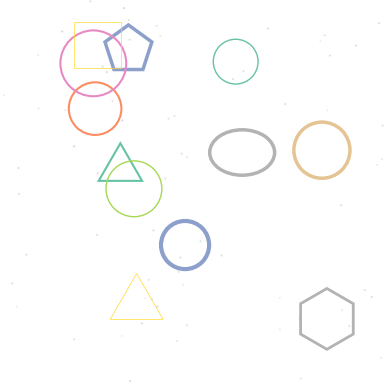[{"shape": "triangle", "thickness": 1.5, "radius": 0.33, "center": [0.313, 0.563]}, {"shape": "circle", "thickness": 1, "radius": 0.29, "center": [0.612, 0.84]}, {"shape": "circle", "thickness": 1.5, "radius": 0.34, "center": [0.247, 0.718]}, {"shape": "pentagon", "thickness": 2.5, "radius": 0.32, "center": [0.334, 0.871]}, {"shape": "circle", "thickness": 3, "radius": 0.31, "center": [0.481, 0.364]}, {"shape": "circle", "thickness": 1.5, "radius": 0.43, "center": [0.242, 0.835]}, {"shape": "circle", "thickness": 1, "radius": 0.36, "center": [0.348, 0.51]}, {"shape": "triangle", "thickness": 0.5, "radius": 0.4, "center": [0.355, 0.21]}, {"shape": "square", "thickness": 0.5, "radius": 0.3, "center": [0.253, 0.883]}, {"shape": "circle", "thickness": 2.5, "radius": 0.36, "center": [0.836, 0.61]}, {"shape": "hexagon", "thickness": 2, "radius": 0.39, "center": [0.849, 0.172]}, {"shape": "oval", "thickness": 2.5, "radius": 0.42, "center": [0.629, 0.604]}]